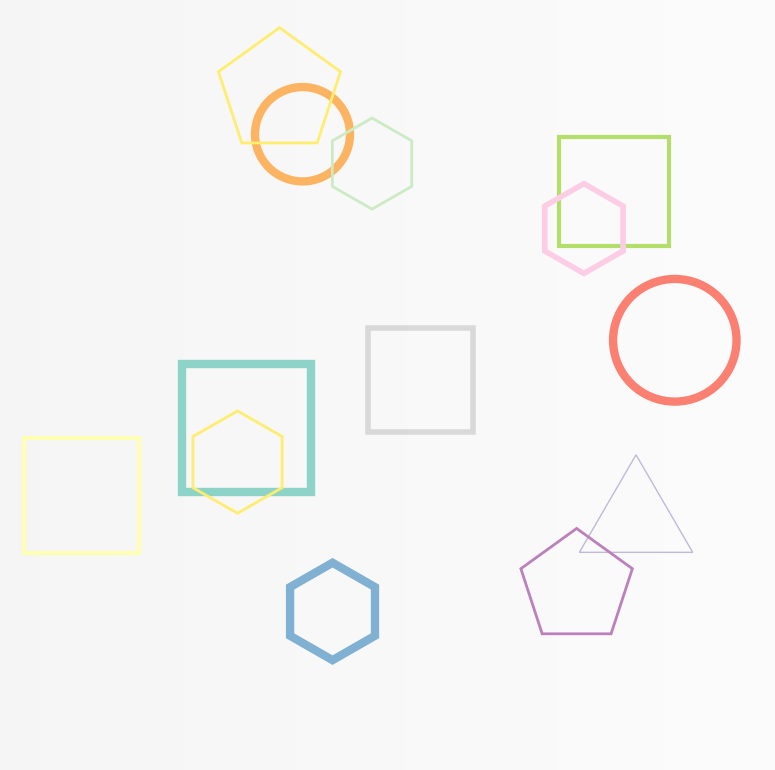[{"shape": "square", "thickness": 3, "radius": 0.41, "center": [0.318, 0.444]}, {"shape": "square", "thickness": 1.5, "radius": 0.37, "center": [0.105, 0.357]}, {"shape": "triangle", "thickness": 0.5, "radius": 0.42, "center": [0.821, 0.325]}, {"shape": "circle", "thickness": 3, "radius": 0.4, "center": [0.871, 0.558]}, {"shape": "hexagon", "thickness": 3, "radius": 0.32, "center": [0.429, 0.206]}, {"shape": "circle", "thickness": 3, "radius": 0.31, "center": [0.39, 0.826]}, {"shape": "square", "thickness": 1.5, "radius": 0.36, "center": [0.792, 0.751]}, {"shape": "hexagon", "thickness": 2, "radius": 0.29, "center": [0.753, 0.703]}, {"shape": "square", "thickness": 2, "radius": 0.34, "center": [0.543, 0.506]}, {"shape": "pentagon", "thickness": 1, "radius": 0.38, "center": [0.744, 0.238]}, {"shape": "hexagon", "thickness": 1, "radius": 0.3, "center": [0.48, 0.788]}, {"shape": "hexagon", "thickness": 1, "radius": 0.33, "center": [0.306, 0.4]}, {"shape": "pentagon", "thickness": 1, "radius": 0.41, "center": [0.361, 0.881]}]